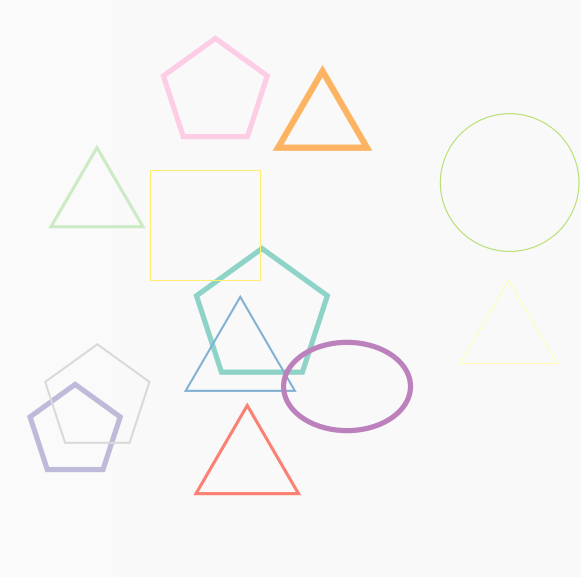[{"shape": "pentagon", "thickness": 2.5, "radius": 0.59, "center": [0.451, 0.45]}, {"shape": "triangle", "thickness": 0.5, "radius": 0.48, "center": [0.875, 0.418]}, {"shape": "pentagon", "thickness": 2.5, "radius": 0.41, "center": [0.129, 0.252]}, {"shape": "triangle", "thickness": 1.5, "radius": 0.51, "center": [0.425, 0.195]}, {"shape": "triangle", "thickness": 1, "radius": 0.54, "center": [0.413, 0.377]}, {"shape": "triangle", "thickness": 3, "radius": 0.44, "center": [0.555, 0.788]}, {"shape": "circle", "thickness": 0.5, "radius": 0.6, "center": [0.877, 0.683]}, {"shape": "pentagon", "thickness": 2.5, "radius": 0.47, "center": [0.37, 0.839]}, {"shape": "pentagon", "thickness": 1, "radius": 0.47, "center": [0.167, 0.309]}, {"shape": "oval", "thickness": 2.5, "radius": 0.55, "center": [0.597, 0.33]}, {"shape": "triangle", "thickness": 1.5, "radius": 0.46, "center": [0.167, 0.652]}, {"shape": "square", "thickness": 0.5, "radius": 0.47, "center": [0.352, 0.61]}]